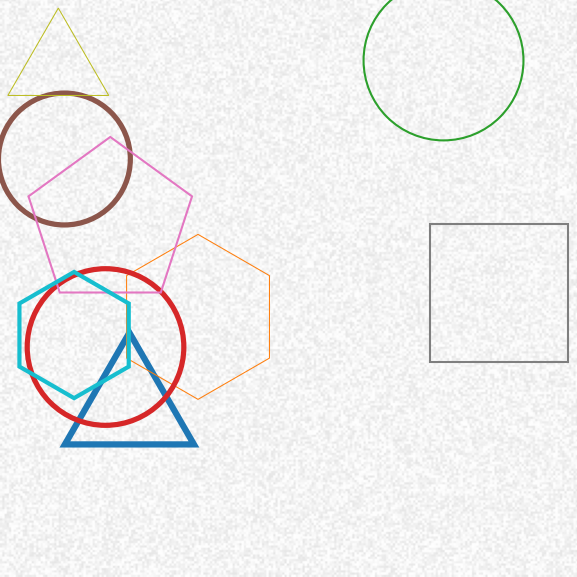[{"shape": "triangle", "thickness": 3, "radius": 0.65, "center": [0.224, 0.294]}, {"shape": "hexagon", "thickness": 0.5, "radius": 0.71, "center": [0.343, 0.45]}, {"shape": "circle", "thickness": 1, "radius": 0.69, "center": [0.768, 0.894]}, {"shape": "circle", "thickness": 2.5, "radius": 0.68, "center": [0.183, 0.398]}, {"shape": "circle", "thickness": 2.5, "radius": 0.57, "center": [0.112, 0.724]}, {"shape": "pentagon", "thickness": 1, "radius": 0.74, "center": [0.191, 0.613]}, {"shape": "square", "thickness": 1, "radius": 0.6, "center": [0.864, 0.492]}, {"shape": "triangle", "thickness": 0.5, "radius": 0.5, "center": [0.101, 0.884]}, {"shape": "hexagon", "thickness": 2, "radius": 0.55, "center": [0.128, 0.419]}]